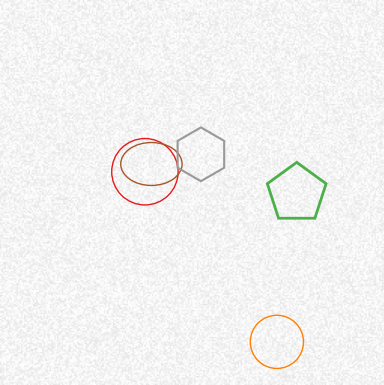[{"shape": "circle", "thickness": 1, "radius": 0.43, "center": [0.376, 0.554]}, {"shape": "pentagon", "thickness": 2, "radius": 0.4, "center": [0.771, 0.498]}, {"shape": "circle", "thickness": 1, "radius": 0.35, "center": [0.719, 0.112]}, {"shape": "oval", "thickness": 1, "radius": 0.4, "center": [0.393, 0.574]}, {"shape": "hexagon", "thickness": 1.5, "radius": 0.35, "center": [0.522, 0.599]}]